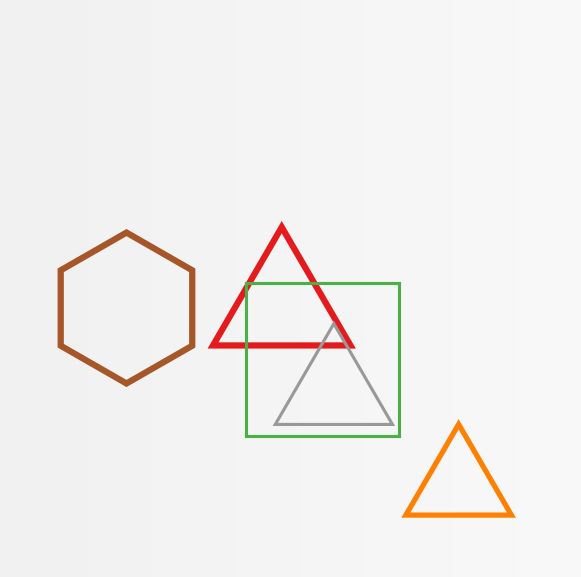[{"shape": "triangle", "thickness": 3, "radius": 0.68, "center": [0.485, 0.469]}, {"shape": "square", "thickness": 1.5, "radius": 0.66, "center": [0.555, 0.376]}, {"shape": "triangle", "thickness": 2.5, "radius": 0.52, "center": [0.789, 0.16]}, {"shape": "hexagon", "thickness": 3, "radius": 0.65, "center": [0.218, 0.466]}, {"shape": "triangle", "thickness": 1.5, "radius": 0.58, "center": [0.574, 0.322]}]